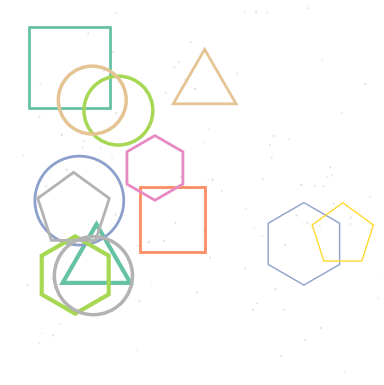[{"shape": "triangle", "thickness": 3, "radius": 0.51, "center": [0.251, 0.316]}, {"shape": "square", "thickness": 2, "radius": 0.53, "center": [0.18, 0.824]}, {"shape": "square", "thickness": 2, "radius": 0.42, "center": [0.448, 0.43]}, {"shape": "circle", "thickness": 2, "radius": 0.58, "center": [0.206, 0.479]}, {"shape": "hexagon", "thickness": 1, "radius": 0.54, "center": [0.789, 0.367]}, {"shape": "hexagon", "thickness": 2, "radius": 0.42, "center": [0.402, 0.564]}, {"shape": "hexagon", "thickness": 3, "radius": 0.5, "center": [0.195, 0.286]}, {"shape": "circle", "thickness": 2.5, "radius": 0.45, "center": [0.308, 0.713]}, {"shape": "pentagon", "thickness": 1, "radius": 0.42, "center": [0.89, 0.39]}, {"shape": "circle", "thickness": 2.5, "radius": 0.44, "center": [0.24, 0.74]}, {"shape": "triangle", "thickness": 2, "radius": 0.47, "center": [0.532, 0.777]}, {"shape": "pentagon", "thickness": 2, "radius": 0.49, "center": [0.191, 0.455]}, {"shape": "circle", "thickness": 2.5, "radius": 0.51, "center": [0.243, 0.284]}]